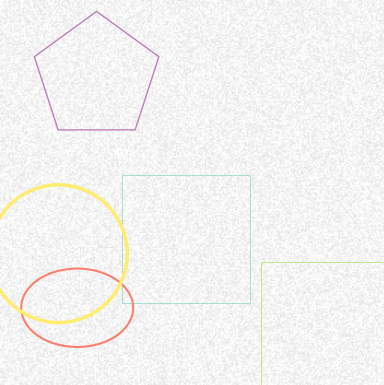[{"shape": "square", "thickness": 0.5, "radius": 0.83, "center": [0.483, 0.379]}, {"shape": "oval", "thickness": 1.5, "radius": 0.73, "center": [0.201, 0.201]}, {"shape": "square", "thickness": 0.5, "radius": 0.86, "center": [0.85, 0.146]}, {"shape": "pentagon", "thickness": 1, "radius": 0.85, "center": [0.251, 0.8]}, {"shape": "circle", "thickness": 2.5, "radius": 0.89, "center": [0.152, 0.341]}]